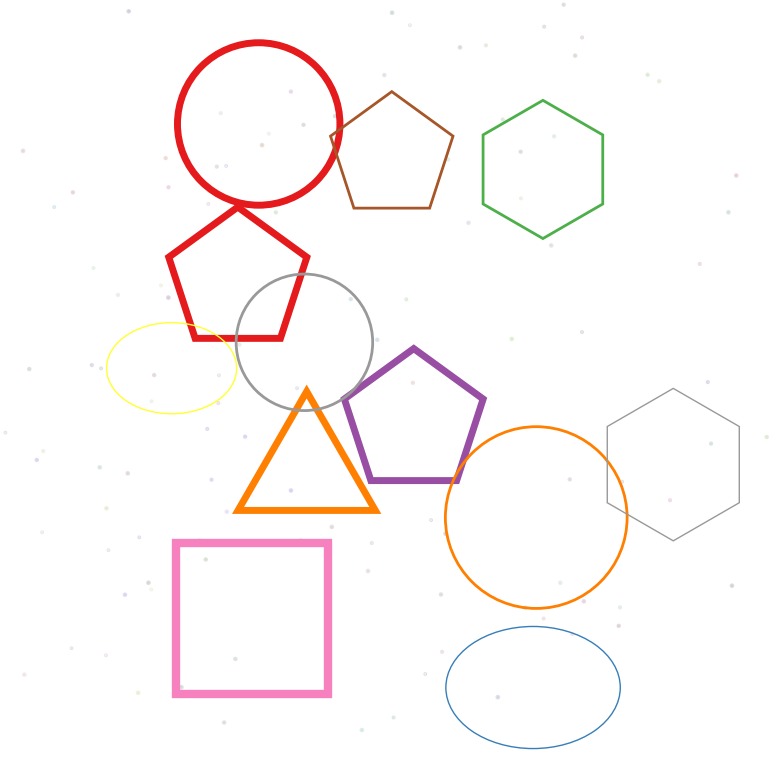[{"shape": "pentagon", "thickness": 2.5, "radius": 0.47, "center": [0.309, 0.637]}, {"shape": "circle", "thickness": 2.5, "radius": 0.53, "center": [0.336, 0.839]}, {"shape": "oval", "thickness": 0.5, "radius": 0.57, "center": [0.692, 0.107]}, {"shape": "hexagon", "thickness": 1, "radius": 0.45, "center": [0.705, 0.78]}, {"shape": "pentagon", "thickness": 2.5, "radius": 0.47, "center": [0.537, 0.453]}, {"shape": "triangle", "thickness": 2.5, "radius": 0.51, "center": [0.398, 0.389]}, {"shape": "circle", "thickness": 1, "radius": 0.59, "center": [0.696, 0.328]}, {"shape": "oval", "thickness": 0.5, "radius": 0.42, "center": [0.223, 0.522]}, {"shape": "pentagon", "thickness": 1, "radius": 0.42, "center": [0.509, 0.797]}, {"shape": "square", "thickness": 3, "radius": 0.49, "center": [0.327, 0.197]}, {"shape": "hexagon", "thickness": 0.5, "radius": 0.49, "center": [0.874, 0.397]}, {"shape": "circle", "thickness": 1, "radius": 0.44, "center": [0.395, 0.555]}]